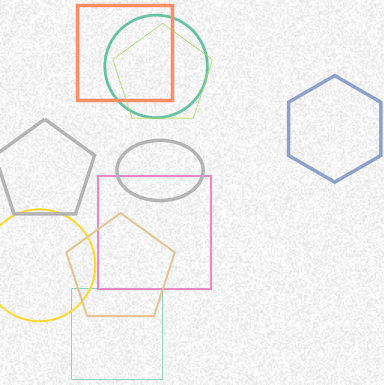[{"shape": "square", "thickness": 0.5, "radius": 0.59, "center": [0.302, 0.134]}, {"shape": "circle", "thickness": 2, "radius": 0.67, "center": [0.405, 0.828]}, {"shape": "square", "thickness": 2.5, "radius": 0.62, "center": [0.324, 0.864]}, {"shape": "hexagon", "thickness": 2.5, "radius": 0.69, "center": [0.869, 0.665]}, {"shape": "square", "thickness": 1.5, "radius": 0.73, "center": [0.402, 0.395]}, {"shape": "pentagon", "thickness": 0.5, "radius": 0.68, "center": [0.422, 0.803]}, {"shape": "circle", "thickness": 1.5, "radius": 0.73, "center": [0.102, 0.311]}, {"shape": "pentagon", "thickness": 1.5, "radius": 0.74, "center": [0.313, 0.299]}, {"shape": "oval", "thickness": 2.5, "radius": 0.56, "center": [0.416, 0.557]}, {"shape": "pentagon", "thickness": 2.5, "radius": 0.68, "center": [0.116, 0.554]}]